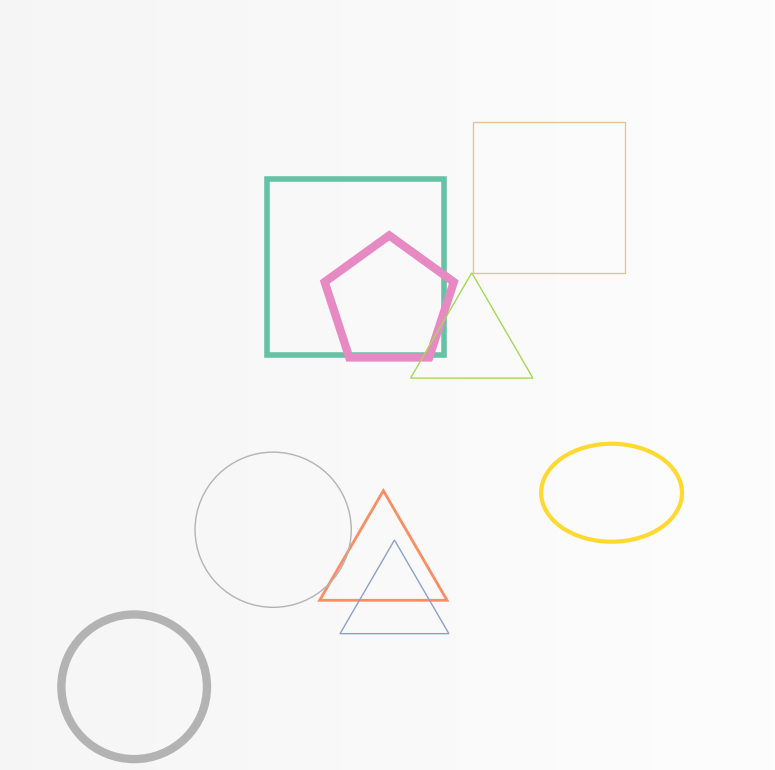[{"shape": "square", "thickness": 2, "radius": 0.57, "center": [0.459, 0.653]}, {"shape": "triangle", "thickness": 1, "radius": 0.47, "center": [0.495, 0.268]}, {"shape": "triangle", "thickness": 0.5, "radius": 0.41, "center": [0.509, 0.218]}, {"shape": "pentagon", "thickness": 3, "radius": 0.44, "center": [0.502, 0.607]}, {"shape": "triangle", "thickness": 0.5, "radius": 0.46, "center": [0.609, 0.555]}, {"shape": "oval", "thickness": 1.5, "radius": 0.45, "center": [0.789, 0.36]}, {"shape": "square", "thickness": 0.5, "radius": 0.49, "center": [0.708, 0.744]}, {"shape": "circle", "thickness": 3, "radius": 0.47, "center": [0.173, 0.108]}, {"shape": "circle", "thickness": 0.5, "radius": 0.5, "center": [0.352, 0.312]}]